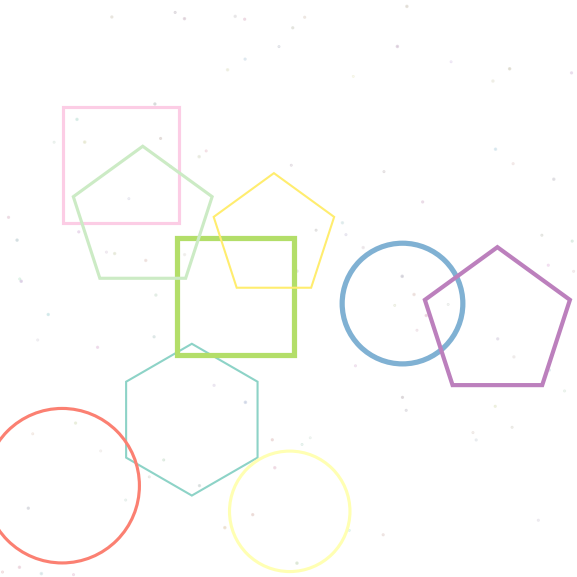[{"shape": "hexagon", "thickness": 1, "radius": 0.66, "center": [0.332, 0.272]}, {"shape": "circle", "thickness": 1.5, "radius": 0.52, "center": [0.502, 0.114]}, {"shape": "circle", "thickness": 1.5, "radius": 0.67, "center": [0.108, 0.158]}, {"shape": "circle", "thickness": 2.5, "radius": 0.52, "center": [0.697, 0.474]}, {"shape": "square", "thickness": 2.5, "radius": 0.51, "center": [0.408, 0.486]}, {"shape": "square", "thickness": 1.5, "radius": 0.5, "center": [0.209, 0.713]}, {"shape": "pentagon", "thickness": 2, "radius": 0.66, "center": [0.861, 0.439]}, {"shape": "pentagon", "thickness": 1.5, "radius": 0.63, "center": [0.247, 0.62]}, {"shape": "pentagon", "thickness": 1, "radius": 0.55, "center": [0.474, 0.59]}]